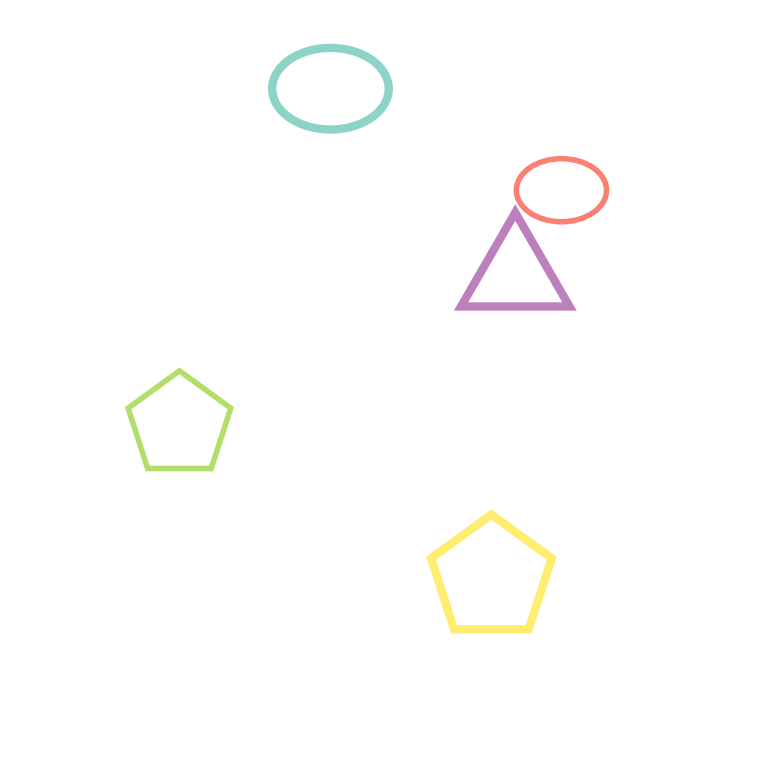[{"shape": "oval", "thickness": 3, "radius": 0.38, "center": [0.429, 0.885]}, {"shape": "oval", "thickness": 2, "radius": 0.29, "center": [0.729, 0.753]}, {"shape": "pentagon", "thickness": 2, "radius": 0.35, "center": [0.233, 0.448]}, {"shape": "triangle", "thickness": 3, "radius": 0.41, "center": [0.669, 0.643]}, {"shape": "pentagon", "thickness": 3, "radius": 0.41, "center": [0.638, 0.249]}]